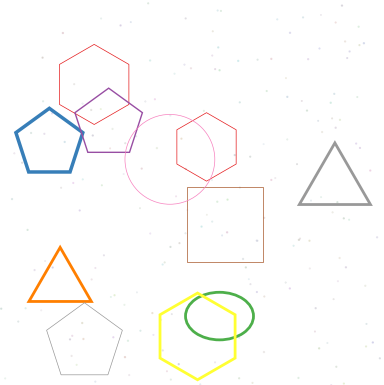[{"shape": "hexagon", "thickness": 0.5, "radius": 0.52, "center": [0.245, 0.781]}, {"shape": "hexagon", "thickness": 0.5, "radius": 0.44, "center": [0.536, 0.618]}, {"shape": "pentagon", "thickness": 2.5, "radius": 0.46, "center": [0.128, 0.627]}, {"shape": "oval", "thickness": 2, "radius": 0.44, "center": [0.57, 0.179]}, {"shape": "pentagon", "thickness": 1, "radius": 0.46, "center": [0.282, 0.679]}, {"shape": "triangle", "thickness": 2, "radius": 0.47, "center": [0.156, 0.264]}, {"shape": "hexagon", "thickness": 2, "radius": 0.56, "center": [0.513, 0.126]}, {"shape": "square", "thickness": 0.5, "radius": 0.49, "center": [0.585, 0.417]}, {"shape": "circle", "thickness": 0.5, "radius": 0.58, "center": [0.441, 0.586]}, {"shape": "triangle", "thickness": 2, "radius": 0.53, "center": [0.87, 0.522]}, {"shape": "pentagon", "thickness": 0.5, "radius": 0.52, "center": [0.219, 0.11]}]